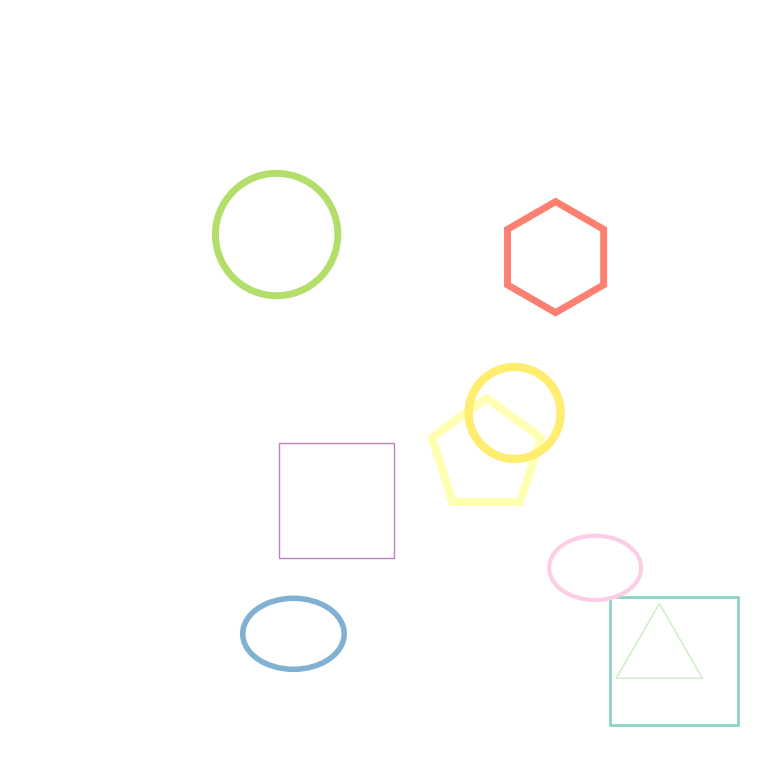[{"shape": "square", "thickness": 1, "radius": 0.42, "center": [0.875, 0.141]}, {"shape": "pentagon", "thickness": 3, "radius": 0.37, "center": [0.632, 0.409]}, {"shape": "hexagon", "thickness": 2.5, "radius": 0.36, "center": [0.722, 0.666]}, {"shape": "oval", "thickness": 2, "radius": 0.33, "center": [0.381, 0.177]}, {"shape": "circle", "thickness": 2.5, "radius": 0.4, "center": [0.359, 0.695]}, {"shape": "oval", "thickness": 1.5, "radius": 0.3, "center": [0.773, 0.262]}, {"shape": "square", "thickness": 0.5, "radius": 0.37, "center": [0.437, 0.35]}, {"shape": "triangle", "thickness": 0.5, "radius": 0.32, "center": [0.856, 0.151]}, {"shape": "circle", "thickness": 3, "radius": 0.3, "center": [0.668, 0.464]}]